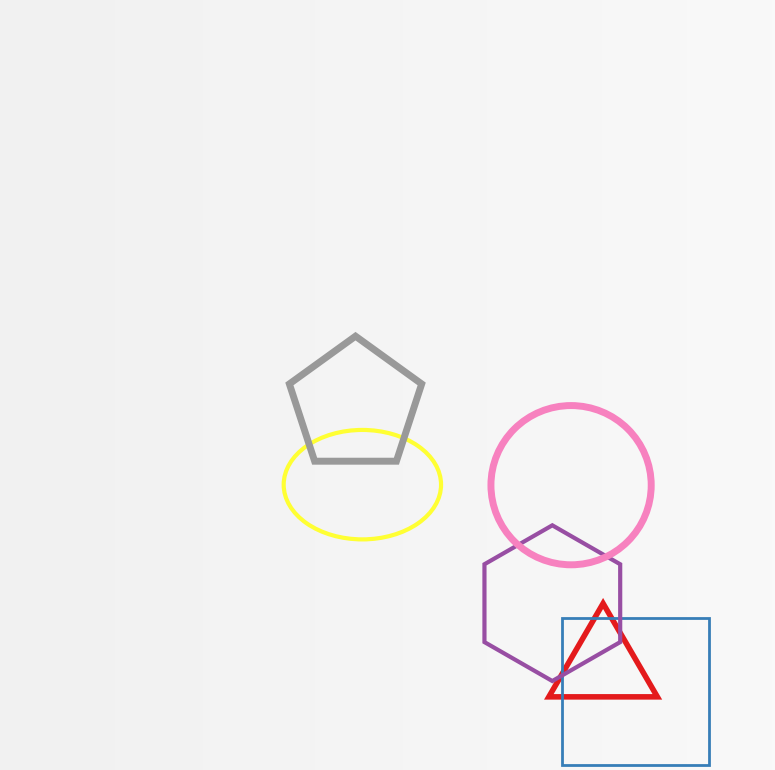[{"shape": "triangle", "thickness": 2, "radius": 0.4, "center": [0.778, 0.135]}, {"shape": "square", "thickness": 1, "radius": 0.48, "center": [0.82, 0.102]}, {"shape": "hexagon", "thickness": 1.5, "radius": 0.51, "center": [0.713, 0.217]}, {"shape": "oval", "thickness": 1.5, "radius": 0.51, "center": [0.468, 0.371]}, {"shape": "circle", "thickness": 2.5, "radius": 0.52, "center": [0.737, 0.37]}, {"shape": "pentagon", "thickness": 2.5, "radius": 0.45, "center": [0.459, 0.474]}]